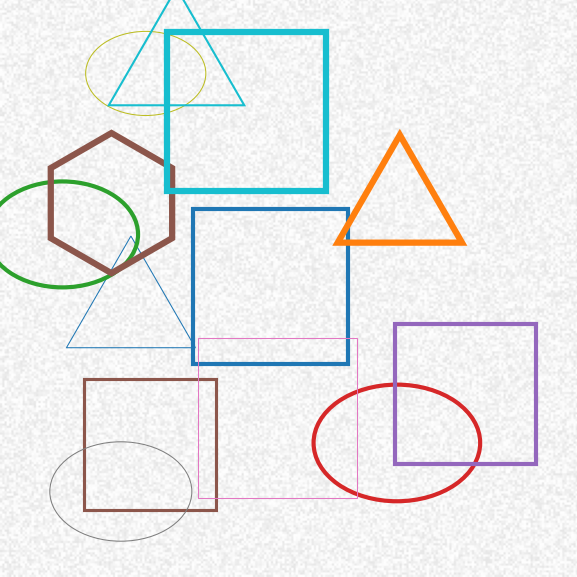[{"shape": "square", "thickness": 2, "radius": 0.67, "center": [0.468, 0.503]}, {"shape": "triangle", "thickness": 0.5, "radius": 0.64, "center": [0.227, 0.461]}, {"shape": "triangle", "thickness": 3, "radius": 0.62, "center": [0.692, 0.641]}, {"shape": "oval", "thickness": 2, "radius": 0.66, "center": [0.108, 0.593]}, {"shape": "oval", "thickness": 2, "radius": 0.72, "center": [0.687, 0.232]}, {"shape": "square", "thickness": 2, "radius": 0.61, "center": [0.806, 0.317]}, {"shape": "square", "thickness": 1.5, "radius": 0.57, "center": [0.259, 0.23]}, {"shape": "hexagon", "thickness": 3, "radius": 0.61, "center": [0.193, 0.647]}, {"shape": "square", "thickness": 0.5, "radius": 0.69, "center": [0.481, 0.276]}, {"shape": "oval", "thickness": 0.5, "radius": 0.61, "center": [0.209, 0.148]}, {"shape": "oval", "thickness": 0.5, "radius": 0.52, "center": [0.252, 0.872]}, {"shape": "triangle", "thickness": 1, "radius": 0.68, "center": [0.306, 0.885]}, {"shape": "square", "thickness": 3, "radius": 0.69, "center": [0.427, 0.806]}]